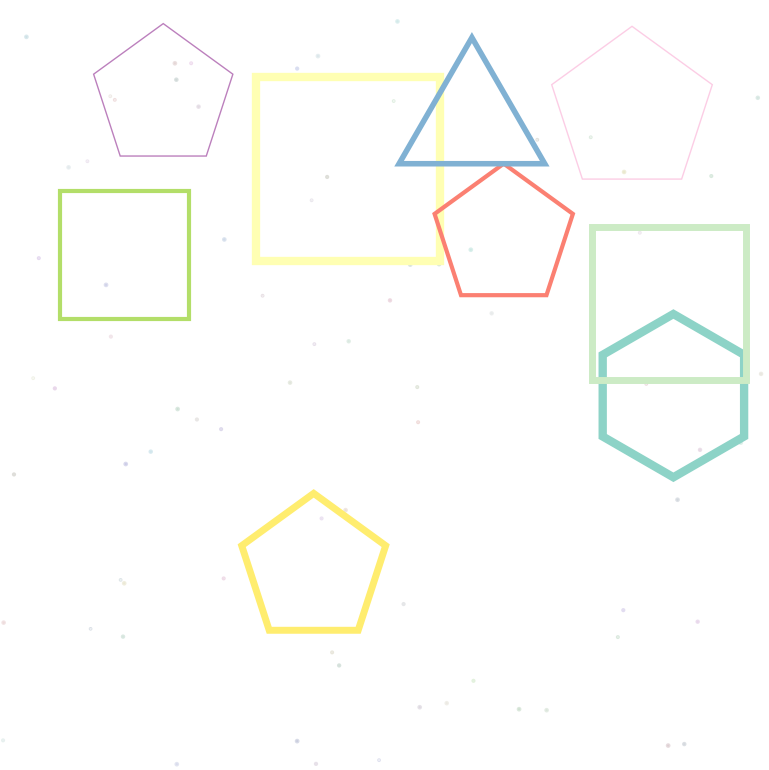[{"shape": "hexagon", "thickness": 3, "radius": 0.53, "center": [0.875, 0.486]}, {"shape": "square", "thickness": 3, "radius": 0.6, "center": [0.451, 0.781]}, {"shape": "pentagon", "thickness": 1.5, "radius": 0.47, "center": [0.654, 0.693]}, {"shape": "triangle", "thickness": 2, "radius": 0.55, "center": [0.613, 0.842]}, {"shape": "square", "thickness": 1.5, "radius": 0.42, "center": [0.162, 0.669]}, {"shape": "pentagon", "thickness": 0.5, "radius": 0.55, "center": [0.821, 0.856]}, {"shape": "pentagon", "thickness": 0.5, "radius": 0.48, "center": [0.212, 0.874]}, {"shape": "square", "thickness": 2.5, "radius": 0.5, "center": [0.869, 0.606]}, {"shape": "pentagon", "thickness": 2.5, "radius": 0.49, "center": [0.407, 0.261]}]